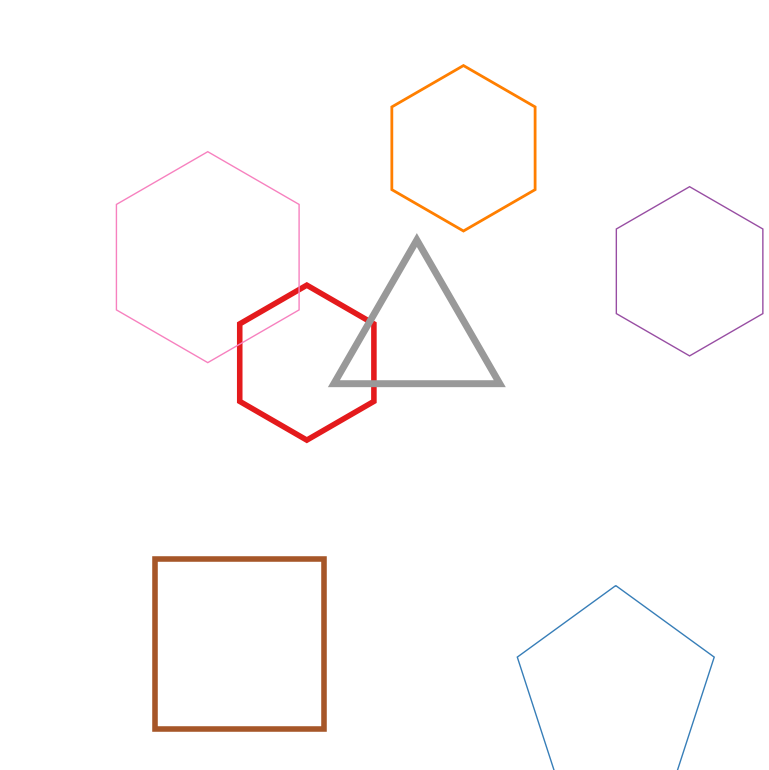[{"shape": "hexagon", "thickness": 2, "radius": 0.5, "center": [0.398, 0.529]}, {"shape": "pentagon", "thickness": 0.5, "radius": 0.67, "center": [0.8, 0.105]}, {"shape": "hexagon", "thickness": 0.5, "radius": 0.55, "center": [0.896, 0.648]}, {"shape": "hexagon", "thickness": 1, "radius": 0.54, "center": [0.602, 0.807]}, {"shape": "square", "thickness": 2, "radius": 0.55, "center": [0.311, 0.164]}, {"shape": "hexagon", "thickness": 0.5, "radius": 0.68, "center": [0.27, 0.666]}, {"shape": "triangle", "thickness": 2.5, "radius": 0.62, "center": [0.541, 0.564]}]